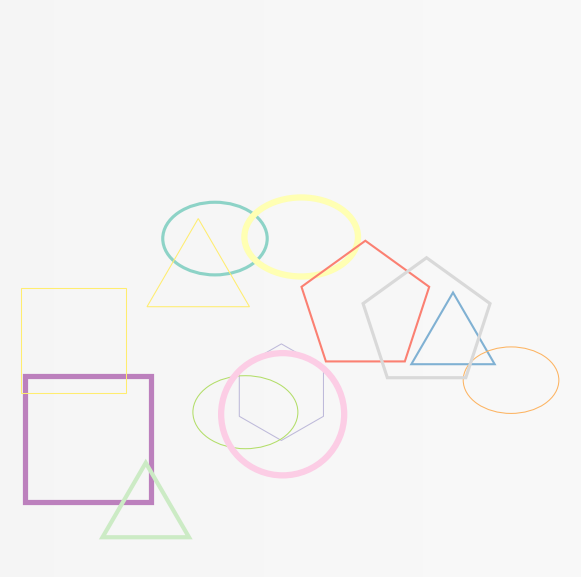[{"shape": "oval", "thickness": 1.5, "radius": 0.45, "center": [0.37, 0.586]}, {"shape": "oval", "thickness": 3, "radius": 0.49, "center": [0.518, 0.589]}, {"shape": "hexagon", "thickness": 0.5, "radius": 0.42, "center": [0.484, 0.32]}, {"shape": "pentagon", "thickness": 1, "radius": 0.58, "center": [0.629, 0.467]}, {"shape": "triangle", "thickness": 1, "radius": 0.41, "center": [0.779, 0.41]}, {"shape": "oval", "thickness": 0.5, "radius": 0.41, "center": [0.879, 0.341]}, {"shape": "oval", "thickness": 0.5, "radius": 0.45, "center": [0.422, 0.285]}, {"shape": "circle", "thickness": 3, "radius": 0.53, "center": [0.486, 0.282]}, {"shape": "pentagon", "thickness": 1.5, "radius": 0.57, "center": [0.734, 0.438]}, {"shape": "square", "thickness": 2.5, "radius": 0.54, "center": [0.152, 0.239]}, {"shape": "triangle", "thickness": 2, "radius": 0.43, "center": [0.251, 0.112]}, {"shape": "triangle", "thickness": 0.5, "radius": 0.51, "center": [0.341, 0.519]}, {"shape": "square", "thickness": 0.5, "radius": 0.45, "center": [0.127, 0.41]}]